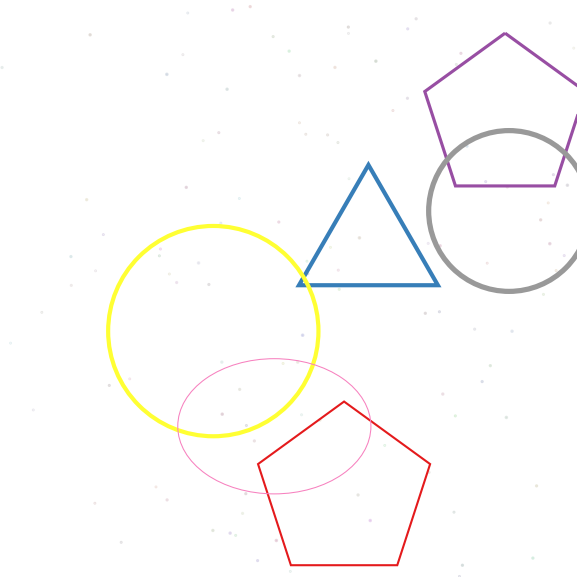[{"shape": "pentagon", "thickness": 1, "radius": 0.78, "center": [0.596, 0.147]}, {"shape": "triangle", "thickness": 2, "radius": 0.69, "center": [0.638, 0.575]}, {"shape": "pentagon", "thickness": 1.5, "radius": 0.73, "center": [0.875, 0.795]}, {"shape": "circle", "thickness": 2, "radius": 0.91, "center": [0.369, 0.426]}, {"shape": "oval", "thickness": 0.5, "radius": 0.84, "center": [0.475, 0.261]}, {"shape": "circle", "thickness": 2.5, "radius": 0.7, "center": [0.881, 0.634]}]